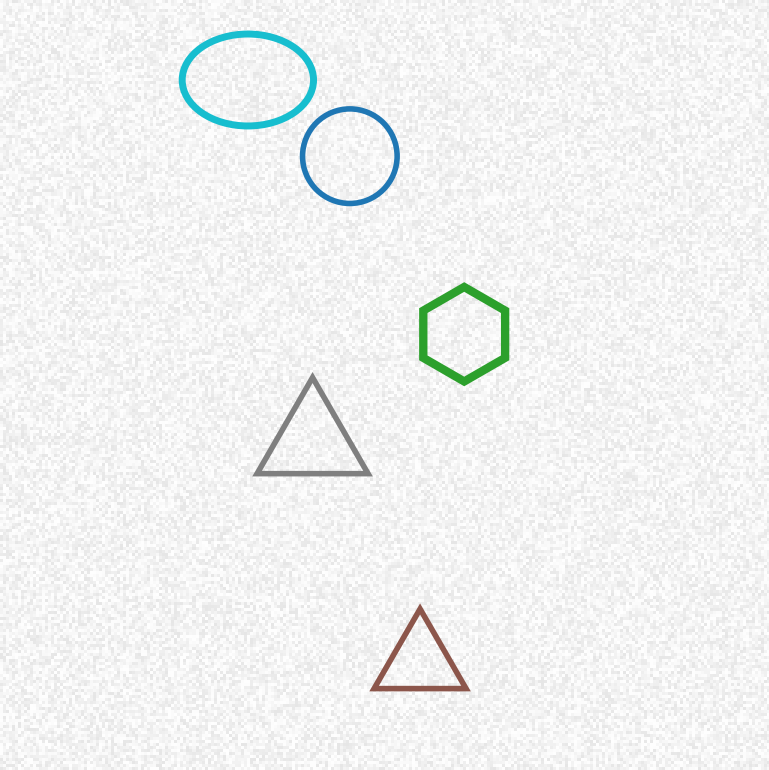[{"shape": "circle", "thickness": 2, "radius": 0.31, "center": [0.454, 0.797]}, {"shape": "hexagon", "thickness": 3, "radius": 0.31, "center": [0.603, 0.566]}, {"shape": "triangle", "thickness": 2, "radius": 0.34, "center": [0.546, 0.14]}, {"shape": "triangle", "thickness": 2, "radius": 0.42, "center": [0.406, 0.426]}, {"shape": "oval", "thickness": 2.5, "radius": 0.43, "center": [0.322, 0.896]}]